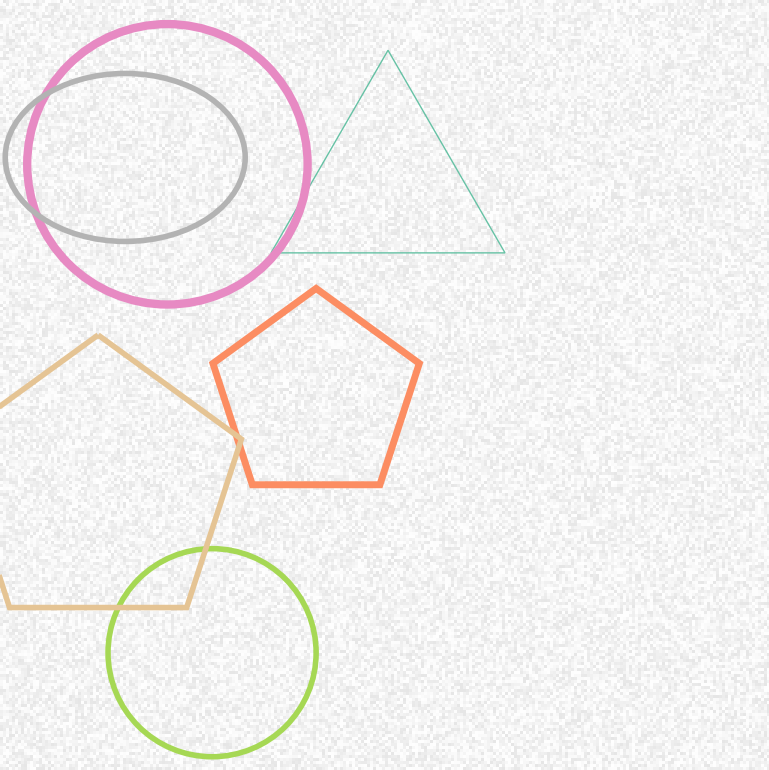[{"shape": "triangle", "thickness": 0.5, "radius": 0.88, "center": [0.504, 0.759]}, {"shape": "pentagon", "thickness": 2.5, "radius": 0.7, "center": [0.411, 0.484]}, {"shape": "circle", "thickness": 3, "radius": 0.91, "center": [0.217, 0.787]}, {"shape": "circle", "thickness": 2, "radius": 0.68, "center": [0.275, 0.152]}, {"shape": "pentagon", "thickness": 2, "radius": 0.98, "center": [0.127, 0.369]}, {"shape": "oval", "thickness": 2, "radius": 0.78, "center": [0.163, 0.796]}]